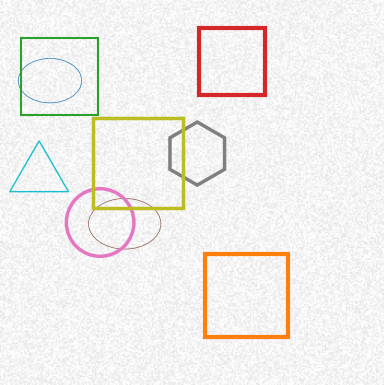[{"shape": "oval", "thickness": 0.5, "radius": 0.41, "center": [0.13, 0.791]}, {"shape": "square", "thickness": 3, "radius": 0.54, "center": [0.64, 0.232]}, {"shape": "square", "thickness": 1.5, "radius": 0.5, "center": [0.155, 0.801]}, {"shape": "square", "thickness": 3, "radius": 0.43, "center": [0.603, 0.84]}, {"shape": "oval", "thickness": 0.5, "radius": 0.47, "center": [0.324, 0.419]}, {"shape": "circle", "thickness": 2.5, "radius": 0.44, "center": [0.26, 0.422]}, {"shape": "hexagon", "thickness": 2.5, "radius": 0.41, "center": [0.512, 0.601]}, {"shape": "square", "thickness": 2.5, "radius": 0.58, "center": [0.358, 0.577]}, {"shape": "triangle", "thickness": 1, "radius": 0.44, "center": [0.102, 0.546]}]